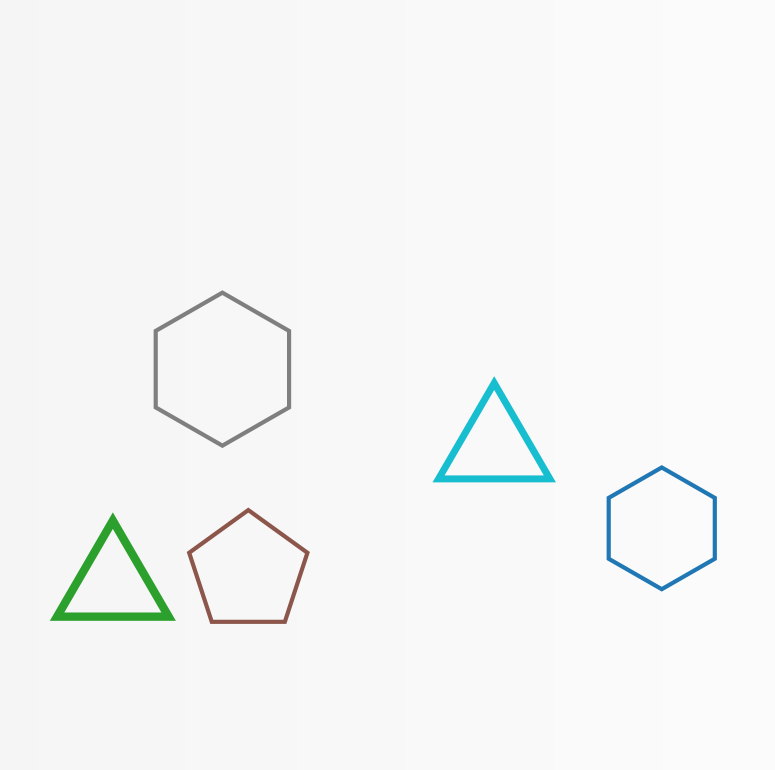[{"shape": "hexagon", "thickness": 1.5, "radius": 0.4, "center": [0.854, 0.314]}, {"shape": "triangle", "thickness": 3, "radius": 0.42, "center": [0.146, 0.241]}, {"shape": "pentagon", "thickness": 1.5, "radius": 0.4, "center": [0.32, 0.257]}, {"shape": "hexagon", "thickness": 1.5, "radius": 0.5, "center": [0.287, 0.521]}, {"shape": "triangle", "thickness": 2.5, "radius": 0.41, "center": [0.638, 0.42]}]